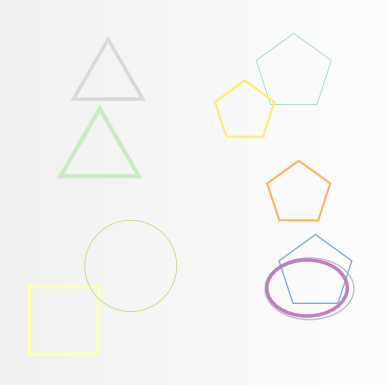[{"shape": "pentagon", "thickness": 0.5, "radius": 0.51, "center": [0.758, 0.811]}, {"shape": "square", "thickness": 2.5, "radius": 0.44, "center": [0.164, 0.17]}, {"shape": "oval", "thickness": 1, "radius": 0.57, "center": [0.799, 0.25]}, {"shape": "pentagon", "thickness": 1, "radius": 0.49, "center": [0.814, 0.292]}, {"shape": "pentagon", "thickness": 1.5, "radius": 0.43, "center": [0.771, 0.497]}, {"shape": "circle", "thickness": 0.5, "radius": 0.59, "center": [0.337, 0.309]}, {"shape": "triangle", "thickness": 2.5, "radius": 0.52, "center": [0.279, 0.794]}, {"shape": "oval", "thickness": 2.5, "radius": 0.52, "center": [0.792, 0.252]}, {"shape": "triangle", "thickness": 3, "radius": 0.58, "center": [0.257, 0.601]}, {"shape": "pentagon", "thickness": 1.5, "radius": 0.4, "center": [0.631, 0.71]}]